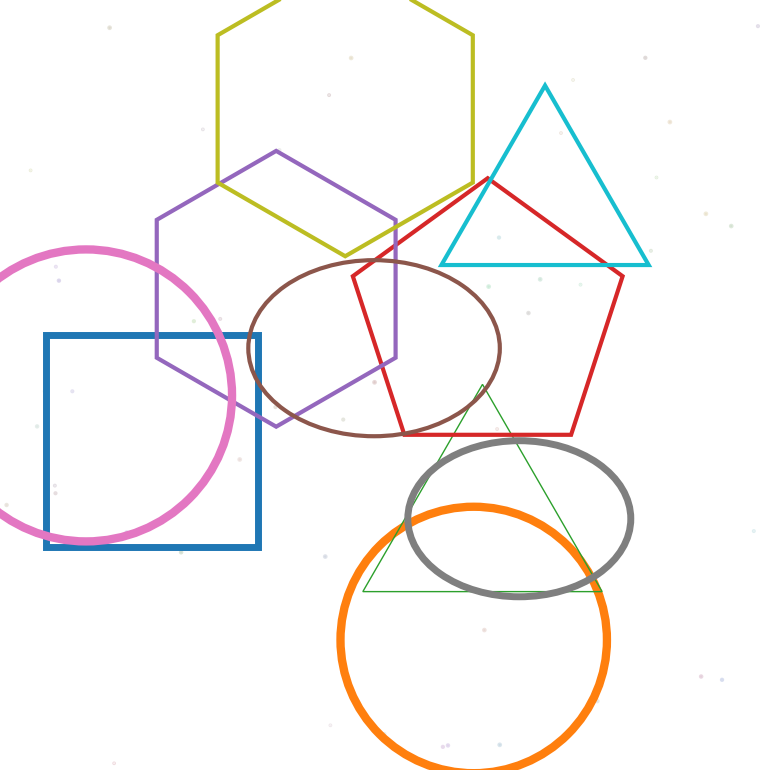[{"shape": "square", "thickness": 2.5, "radius": 0.69, "center": [0.197, 0.428]}, {"shape": "circle", "thickness": 3, "radius": 0.87, "center": [0.615, 0.169]}, {"shape": "triangle", "thickness": 0.5, "radius": 0.9, "center": [0.627, 0.321]}, {"shape": "pentagon", "thickness": 1.5, "radius": 0.92, "center": [0.633, 0.584]}, {"shape": "hexagon", "thickness": 1.5, "radius": 0.9, "center": [0.359, 0.625]}, {"shape": "oval", "thickness": 1.5, "radius": 0.82, "center": [0.486, 0.548]}, {"shape": "circle", "thickness": 3, "radius": 0.95, "center": [0.112, 0.486]}, {"shape": "oval", "thickness": 2.5, "radius": 0.72, "center": [0.674, 0.326]}, {"shape": "hexagon", "thickness": 1.5, "radius": 0.96, "center": [0.448, 0.859]}, {"shape": "triangle", "thickness": 1.5, "radius": 0.78, "center": [0.708, 0.734]}]